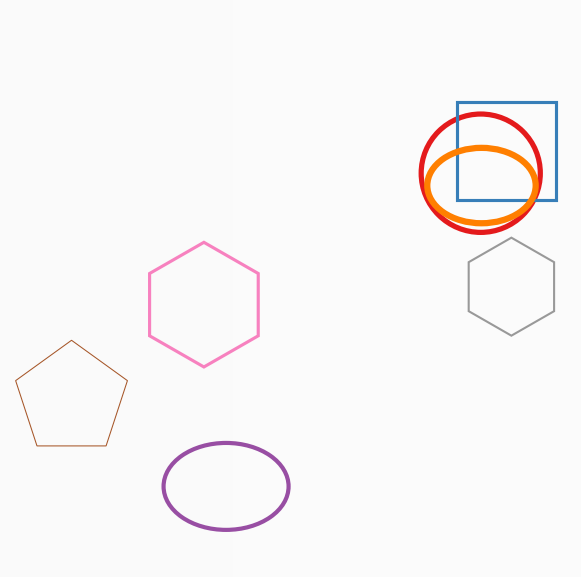[{"shape": "circle", "thickness": 2.5, "radius": 0.51, "center": [0.827, 0.699]}, {"shape": "square", "thickness": 1.5, "radius": 0.43, "center": [0.872, 0.738]}, {"shape": "oval", "thickness": 2, "radius": 0.54, "center": [0.389, 0.157]}, {"shape": "oval", "thickness": 3, "radius": 0.47, "center": [0.828, 0.678]}, {"shape": "pentagon", "thickness": 0.5, "radius": 0.51, "center": [0.123, 0.309]}, {"shape": "hexagon", "thickness": 1.5, "radius": 0.54, "center": [0.351, 0.472]}, {"shape": "hexagon", "thickness": 1, "radius": 0.42, "center": [0.88, 0.503]}]